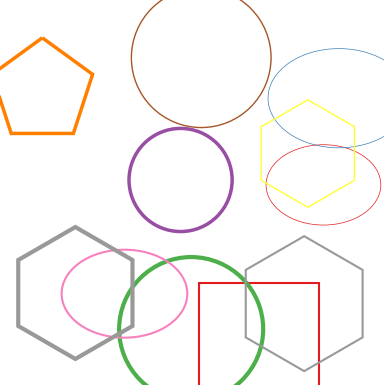[{"shape": "oval", "thickness": 0.5, "radius": 0.75, "center": [0.84, 0.52]}, {"shape": "square", "thickness": 1.5, "radius": 0.78, "center": [0.673, 0.108]}, {"shape": "oval", "thickness": 0.5, "radius": 0.92, "center": [0.88, 0.745]}, {"shape": "circle", "thickness": 3, "radius": 0.94, "center": [0.497, 0.145]}, {"shape": "circle", "thickness": 2.5, "radius": 0.67, "center": [0.469, 0.533]}, {"shape": "pentagon", "thickness": 2.5, "radius": 0.69, "center": [0.11, 0.764]}, {"shape": "hexagon", "thickness": 1, "radius": 0.7, "center": [0.8, 0.601]}, {"shape": "circle", "thickness": 1, "radius": 0.91, "center": [0.523, 0.85]}, {"shape": "oval", "thickness": 1.5, "radius": 0.82, "center": [0.323, 0.237]}, {"shape": "hexagon", "thickness": 3, "radius": 0.86, "center": [0.196, 0.239]}, {"shape": "hexagon", "thickness": 1.5, "radius": 0.88, "center": [0.79, 0.211]}]